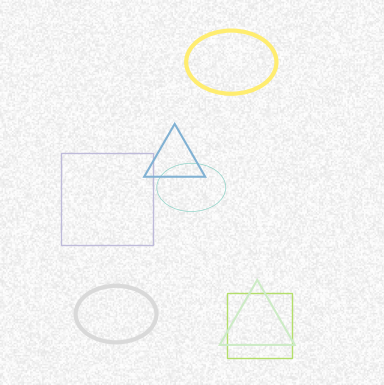[{"shape": "oval", "thickness": 0.5, "radius": 0.45, "center": [0.497, 0.513]}, {"shape": "square", "thickness": 1, "radius": 0.6, "center": [0.277, 0.484]}, {"shape": "triangle", "thickness": 1.5, "radius": 0.46, "center": [0.454, 0.587]}, {"shape": "square", "thickness": 1, "radius": 0.42, "center": [0.674, 0.155]}, {"shape": "oval", "thickness": 3, "radius": 0.52, "center": [0.301, 0.184]}, {"shape": "triangle", "thickness": 1.5, "radius": 0.56, "center": [0.668, 0.16]}, {"shape": "oval", "thickness": 3, "radius": 0.59, "center": [0.601, 0.839]}]